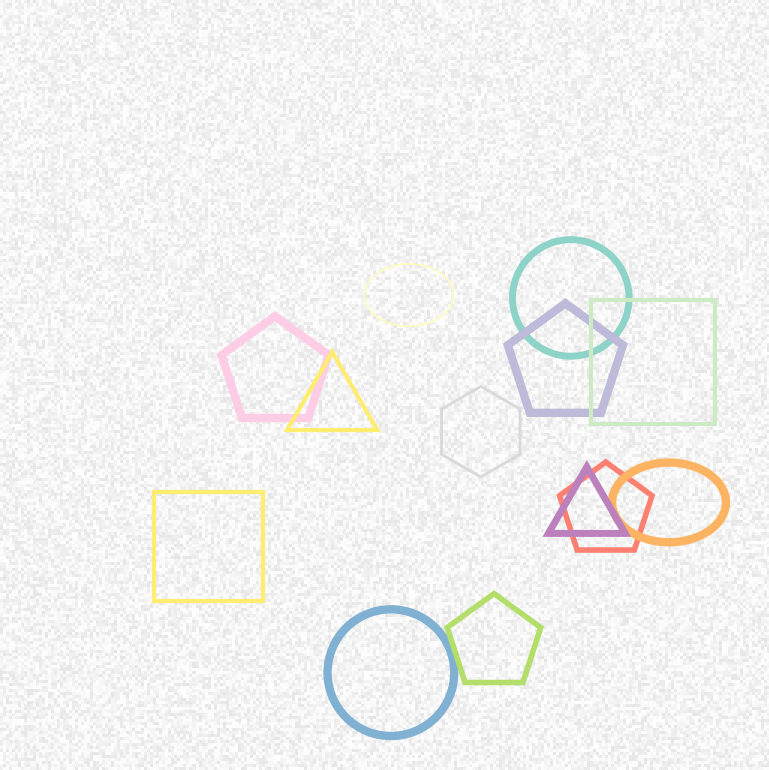[{"shape": "circle", "thickness": 2.5, "radius": 0.38, "center": [0.741, 0.613]}, {"shape": "oval", "thickness": 0.5, "radius": 0.29, "center": [0.531, 0.617]}, {"shape": "pentagon", "thickness": 3, "radius": 0.39, "center": [0.734, 0.527]}, {"shape": "pentagon", "thickness": 2, "radius": 0.32, "center": [0.787, 0.337]}, {"shape": "circle", "thickness": 3, "radius": 0.41, "center": [0.508, 0.126]}, {"shape": "oval", "thickness": 3, "radius": 0.37, "center": [0.869, 0.348]}, {"shape": "pentagon", "thickness": 2, "radius": 0.32, "center": [0.642, 0.165]}, {"shape": "pentagon", "thickness": 3, "radius": 0.37, "center": [0.357, 0.516]}, {"shape": "hexagon", "thickness": 1, "radius": 0.29, "center": [0.624, 0.439]}, {"shape": "triangle", "thickness": 2.5, "radius": 0.29, "center": [0.762, 0.336]}, {"shape": "square", "thickness": 1.5, "radius": 0.4, "center": [0.848, 0.53]}, {"shape": "triangle", "thickness": 1.5, "radius": 0.34, "center": [0.431, 0.475]}, {"shape": "square", "thickness": 1.5, "radius": 0.35, "center": [0.271, 0.29]}]